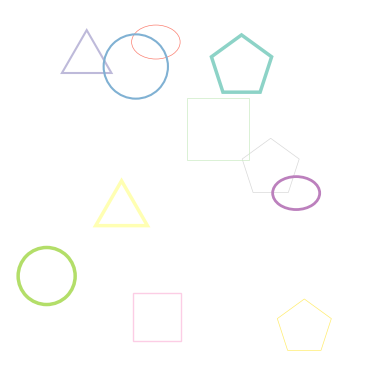[{"shape": "pentagon", "thickness": 2.5, "radius": 0.41, "center": [0.627, 0.827]}, {"shape": "triangle", "thickness": 2.5, "radius": 0.39, "center": [0.316, 0.453]}, {"shape": "triangle", "thickness": 1.5, "radius": 0.37, "center": [0.225, 0.848]}, {"shape": "oval", "thickness": 0.5, "radius": 0.32, "center": [0.405, 0.891]}, {"shape": "circle", "thickness": 1.5, "radius": 0.42, "center": [0.353, 0.827]}, {"shape": "circle", "thickness": 2.5, "radius": 0.37, "center": [0.121, 0.283]}, {"shape": "square", "thickness": 1, "radius": 0.31, "center": [0.407, 0.176]}, {"shape": "pentagon", "thickness": 0.5, "radius": 0.39, "center": [0.703, 0.563]}, {"shape": "oval", "thickness": 2, "radius": 0.31, "center": [0.769, 0.498]}, {"shape": "square", "thickness": 0.5, "radius": 0.4, "center": [0.567, 0.665]}, {"shape": "pentagon", "thickness": 0.5, "radius": 0.37, "center": [0.79, 0.15]}]